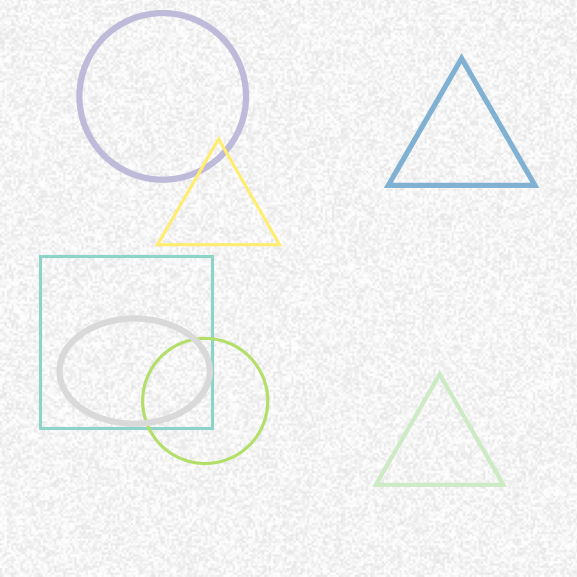[{"shape": "square", "thickness": 1.5, "radius": 0.74, "center": [0.218, 0.407]}, {"shape": "circle", "thickness": 3, "radius": 0.72, "center": [0.282, 0.832]}, {"shape": "triangle", "thickness": 2.5, "radius": 0.73, "center": [0.799, 0.751]}, {"shape": "circle", "thickness": 1.5, "radius": 0.54, "center": [0.355, 0.305]}, {"shape": "oval", "thickness": 3, "radius": 0.65, "center": [0.233, 0.357]}, {"shape": "triangle", "thickness": 2, "radius": 0.64, "center": [0.761, 0.223]}, {"shape": "triangle", "thickness": 1.5, "radius": 0.61, "center": [0.379, 0.636]}]